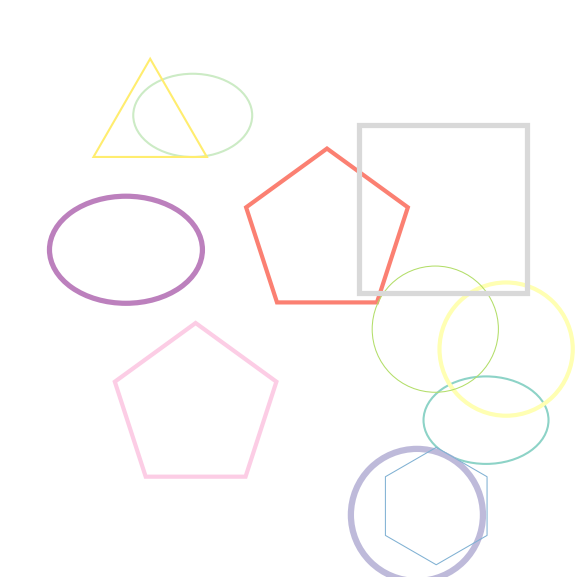[{"shape": "oval", "thickness": 1, "radius": 0.54, "center": [0.842, 0.272]}, {"shape": "circle", "thickness": 2, "radius": 0.58, "center": [0.876, 0.395]}, {"shape": "circle", "thickness": 3, "radius": 0.57, "center": [0.722, 0.108]}, {"shape": "pentagon", "thickness": 2, "radius": 0.74, "center": [0.566, 0.595]}, {"shape": "hexagon", "thickness": 0.5, "radius": 0.51, "center": [0.755, 0.123]}, {"shape": "circle", "thickness": 0.5, "radius": 0.55, "center": [0.754, 0.429]}, {"shape": "pentagon", "thickness": 2, "radius": 0.74, "center": [0.339, 0.293]}, {"shape": "square", "thickness": 2.5, "radius": 0.73, "center": [0.767, 0.637]}, {"shape": "oval", "thickness": 2.5, "radius": 0.66, "center": [0.218, 0.567]}, {"shape": "oval", "thickness": 1, "radius": 0.51, "center": [0.334, 0.799]}, {"shape": "triangle", "thickness": 1, "radius": 0.57, "center": [0.26, 0.784]}]